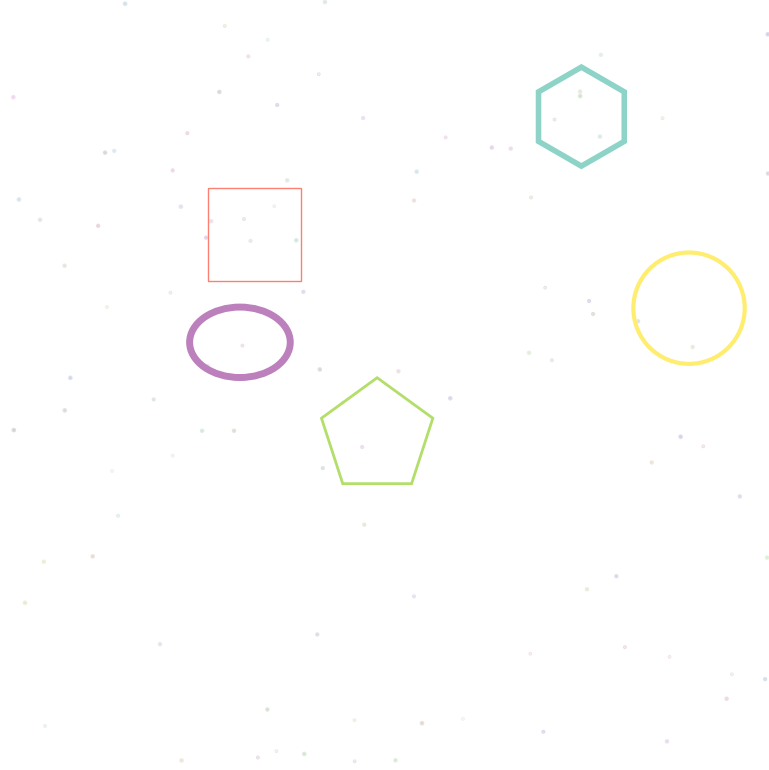[{"shape": "hexagon", "thickness": 2, "radius": 0.32, "center": [0.755, 0.849]}, {"shape": "square", "thickness": 0.5, "radius": 0.3, "center": [0.33, 0.696]}, {"shape": "pentagon", "thickness": 1, "radius": 0.38, "center": [0.49, 0.433]}, {"shape": "oval", "thickness": 2.5, "radius": 0.33, "center": [0.312, 0.555]}, {"shape": "circle", "thickness": 1.5, "radius": 0.36, "center": [0.895, 0.6]}]